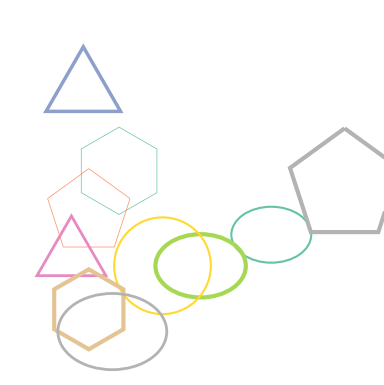[{"shape": "hexagon", "thickness": 0.5, "radius": 0.57, "center": [0.309, 0.556]}, {"shape": "oval", "thickness": 1.5, "radius": 0.52, "center": [0.705, 0.39]}, {"shape": "pentagon", "thickness": 0.5, "radius": 0.56, "center": [0.231, 0.449]}, {"shape": "triangle", "thickness": 2.5, "radius": 0.56, "center": [0.216, 0.767]}, {"shape": "triangle", "thickness": 2, "radius": 0.52, "center": [0.186, 0.336]}, {"shape": "oval", "thickness": 3, "radius": 0.59, "center": [0.521, 0.31]}, {"shape": "circle", "thickness": 1.5, "radius": 0.63, "center": [0.422, 0.31]}, {"shape": "hexagon", "thickness": 3, "radius": 0.52, "center": [0.231, 0.197]}, {"shape": "oval", "thickness": 2, "radius": 0.71, "center": [0.292, 0.139]}, {"shape": "pentagon", "thickness": 3, "radius": 0.74, "center": [0.895, 0.518]}]